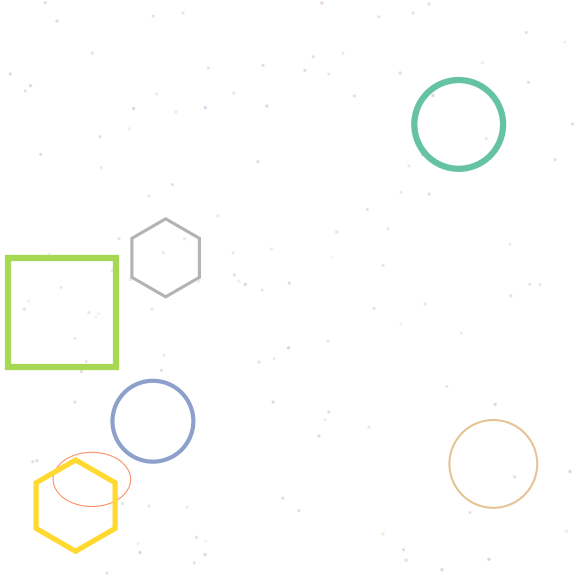[{"shape": "circle", "thickness": 3, "radius": 0.38, "center": [0.794, 0.784]}, {"shape": "oval", "thickness": 0.5, "radius": 0.34, "center": [0.159, 0.169]}, {"shape": "circle", "thickness": 2, "radius": 0.35, "center": [0.265, 0.27]}, {"shape": "square", "thickness": 3, "radius": 0.47, "center": [0.107, 0.458]}, {"shape": "hexagon", "thickness": 2.5, "radius": 0.4, "center": [0.131, 0.124]}, {"shape": "circle", "thickness": 1, "radius": 0.38, "center": [0.854, 0.196]}, {"shape": "hexagon", "thickness": 1.5, "radius": 0.34, "center": [0.287, 0.553]}]